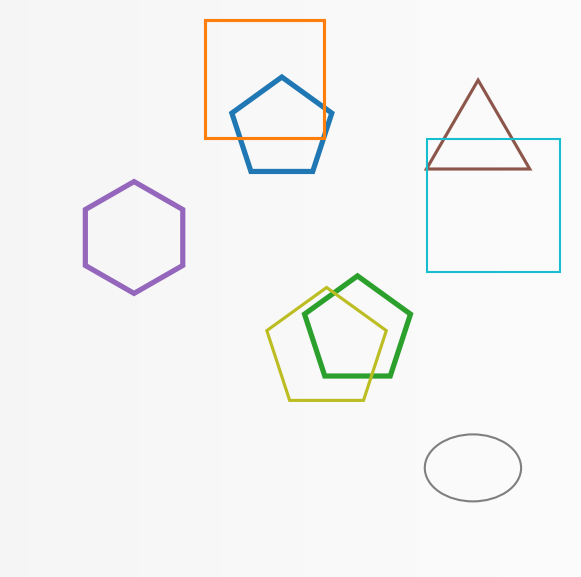[{"shape": "pentagon", "thickness": 2.5, "radius": 0.45, "center": [0.485, 0.775]}, {"shape": "square", "thickness": 1.5, "radius": 0.51, "center": [0.456, 0.863]}, {"shape": "pentagon", "thickness": 2.5, "radius": 0.48, "center": [0.615, 0.426]}, {"shape": "hexagon", "thickness": 2.5, "radius": 0.48, "center": [0.231, 0.588]}, {"shape": "triangle", "thickness": 1.5, "radius": 0.51, "center": [0.823, 0.758]}, {"shape": "oval", "thickness": 1, "radius": 0.41, "center": [0.814, 0.189]}, {"shape": "pentagon", "thickness": 1.5, "radius": 0.54, "center": [0.562, 0.393]}, {"shape": "square", "thickness": 1, "radius": 0.57, "center": [0.849, 0.643]}]